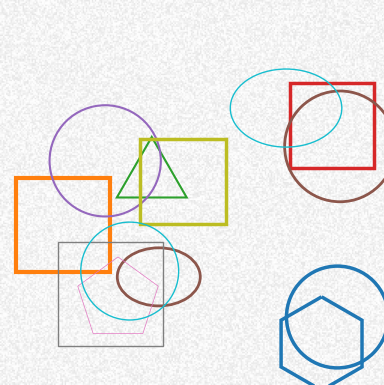[{"shape": "hexagon", "thickness": 2.5, "radius": 0.61, "center": [0.835, 0.108]}, {"shape": "circle", "thickness": 2.5, "radius": 0.66, "center": [0.876, 0.177]}, {"shape": "square", "thickness": 3, "radius": 0.61, "center": [0.164, 0.415]}, {"shape": "triangle", "thickness": 1.5, "radius": 0.52, "center": [0.394, 0.539]}, {"shape": "square", "thickness": 2.5, "radius": 0.55, "center": [0.863, 0.674]}, {"shape": "circle", "thickness": 1.5, "radius": 0.72, "center": [0.273, 0.582]}, {"shape": "circle", "thickness": 2, "radius": 0.72, "center": [0.883, 0.62]}, {"shape": "oval", "thickness": 2, "radius": 0.54, "center": [0.412, 0.281]}, {"shape": "pentagon", "thickness": 0.5, "radius": 0.55, "center": [0.306, 0.223]}, {"shape": "square", "thickness": 1, "radius": 0.68, "center": [0.286, 0.237]}, {"shape": "square", "thickness": 2.5, "radius": 0.55, "center": [0.475, 0.529]}, {"shape": "circle", "thickness": 1, "radius": 0.64, "center": [0.337, 0.296]}, {"shape": "oval", "thickness": 1, "radius": 0.72, "center": [0.743, 0.719]}]